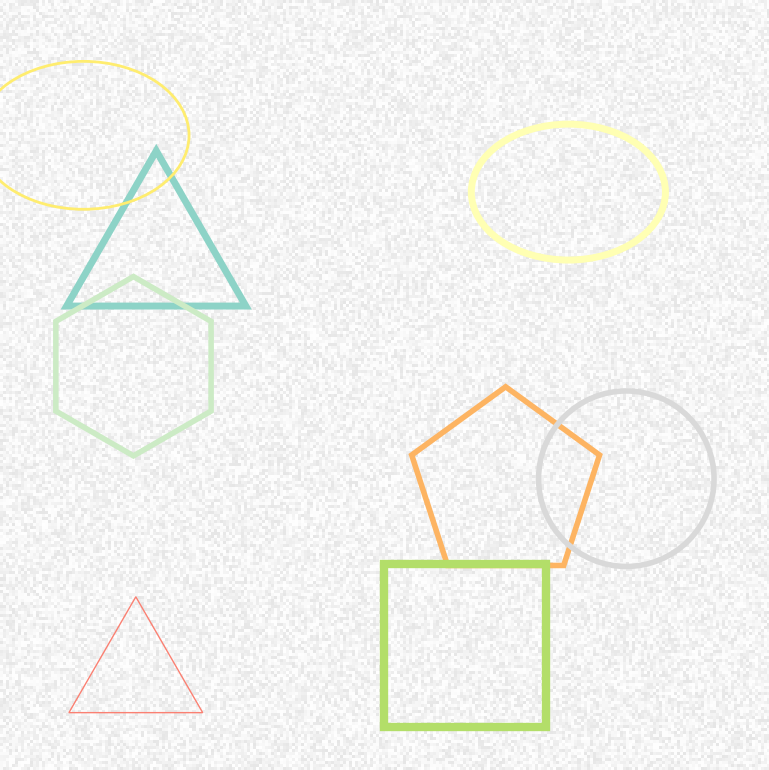[{"shape": "triangle", "thickness": 2.5, "radius": 0.67, "center": [0.203, 0.67]}, {"shape": "oval", "thickness": 2.5, "radius": 0.63, "center": [0.738, 0.751]}, {"shape": "triangle", "thickness": 0.5, "radius": 0.5, "center": [0.176, 0.125]}, {"shape": "pentagon", "thickness": 2, "radius": 0.64, "center": [0.657, 0.369]}, {"shape": "square", "thickness": 3, "radius": 0.53, "center": [0.604, 0.162]}, {"shape": "circle", "thickness": 2, "radius": 0.57, "center": [0.813, 0.378]}, {"shape": "hexagon", "thickness": 2, "radius": 0.58, "center": [0.173, 0.524]}, {"shape": "oval", "thickness": 1, "radius": 0.69, "center": [0.108, 0.824]}]